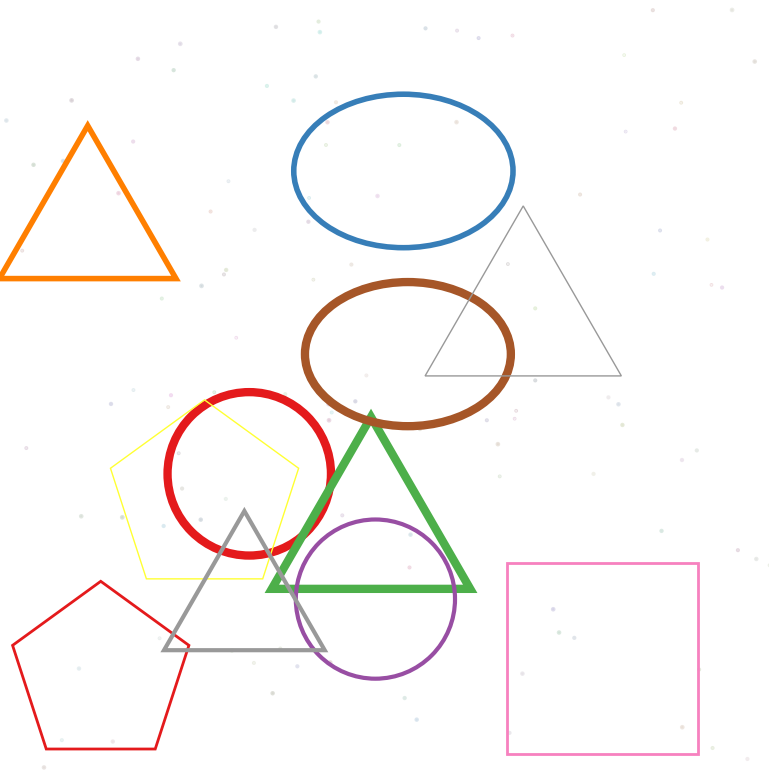[{"shape": "pentagon", "thickness": 1, "radius": 0.6, "center": [0.131, 0.125]}, {"shape": "circle", "thickness": 3, "radius": 0.53, "center": [0.324, 0.385]}, {"shape": "oval", "thickness": 2, "radius": 0.71, "center": [0.524, 0.778]}, {"shape": "triangle", "thickness": 3, "radius": 0.74, "center": [0.482, 0.31]}, {"shape": "circle", "thickness": 1.5, "radius": 0.52, "center": [0.488, 0.222]}, {"shape": "triangle", "thickness": 2, "radius": 0.66, "center": [0.114, 0.704]}, {"shape": "pentagon", "thickness": 0.5, "radius": 0.64, "center": [0.266, 0.352]}, {"shape": "oval", "thickness": 3, "radius": 0.67, "center": [0.53, 0.54]}, {"shape": "square", "thickness": 1, "radius": 0.62, "center": [0.782, 0.145]}, {"shape": "triangle", "thickness": 1.5, "radius": 0.6, "center": [0.317, 0.216]}, {"shape": "triangle", "thickness": 0.5, "radius": 0.74, "center": [0.68, 0.585]}]